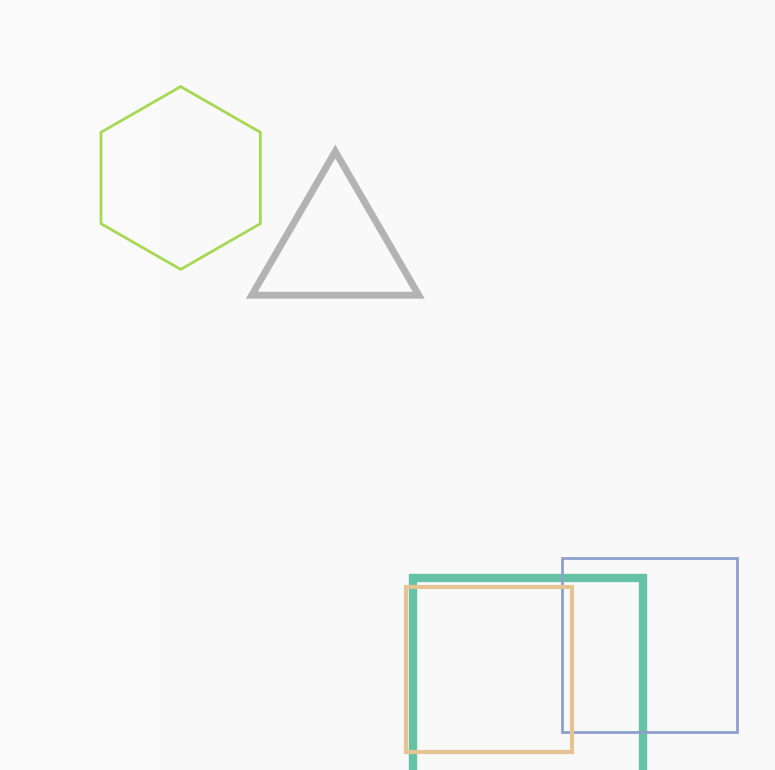[{"shape": "square", "thickness": 3, "radius": 0.74, "center": [0.681, 0.101]}, {"shape": "square", "thickness": 1, "radius": 0.57, "center": [0.838, 0.162]}, {"shape": "hexagon", "thickness": 1, "radius": 0.59, "center": [0.233, 0.769]}, {"shape": "square", "thickness": 1.5, "radius": 0.54, "center": [0.631, 0.13]}, {"shape": "triangle", "thickness": 2.5, "radius": 0.62, "center": [0.433, 0.679]}]